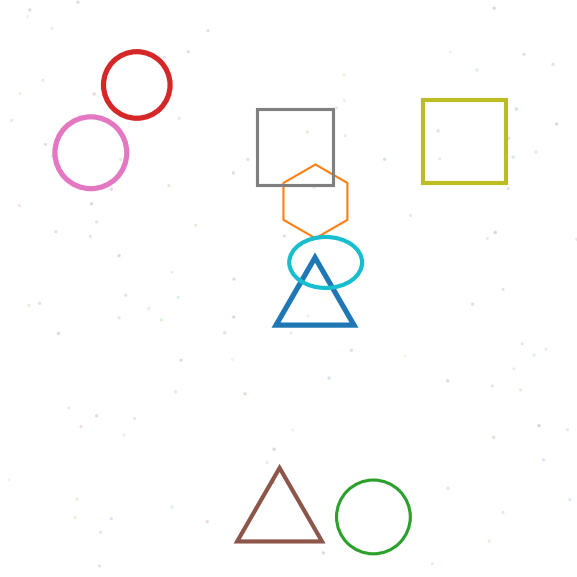[{"shape": "triangle", "thickness": 2.5, "radius": 0.39, "center": [0.545, 0.475]}, {"shape": "hexagon", "thickness": 1, "radius": 0.32, "center": [0.546, 0.65]}, {"shape": "circle", "thickness": 1.5, "radius": 0.32, "center": [0.647, 0.104]}, {"shape": "circle", "thickness": 2.5, "radius": 0.29, "center": [0.237, 0.852]}, {"shape": "triangle", "thickness": 2, "radius": 0.42, "center": [0.484, 0.104]}, {"shape": "circle", "thickness": 2.5, "radius": 0.31, "center": [0.157, 0.735]}, {"shape": "square", "thickness": 1.5, "radius": 0.33, "center": [0.511, 0.745]}, {"shape": "square", "thickness": 2, "radius": 0.36, "center": [0.805, 0.754]}, {"shape": "oval", "thickness": 2, "radius": 0.32, "center": [0.564, 0.545]}]